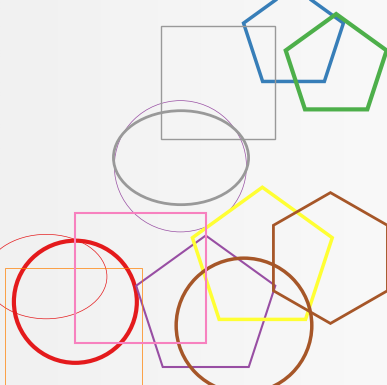[{"shape": "circle", "thickness": 3, "radius": 0.79, "center": [0.195, 0.216]}, {"shape": "oval", "thickness": 0.5, "radius": 0.78, "center": [0.119, 0.282]}, {"shape": "pentagon", "thickness": 2.5, "radius": 0.68, "center": [0.757, 0.898]}, {"shape": "pentagon", "thickness": 3, "radius": 0.68, "center": [0.868, 0.827]}, {"shape": "circle", "thickness": 0.5, "radius": 0.85, "center": [0.466, 0.568]}, {"shape": "pentagon", "thickness": 1.5, "radius": 0.94, "center": [0.531, 0.199]}, {"shape": "square", "thickness": 0.5, "radius": 0.88, "center": [0.19, 0.128]}, {"shape": "pentagon", "thickness": 2.5, "radius": 0.95, "center": [0.677, 0.324]}, {"shape": "hexagon", "thickness": 2, "radius": 0.85, "center": [0.853, 0.33]}, {"shape": "circle", "thickness": 2.5, "radius": 0.88, "center": [0.63, 0.154]}, {"shape": "square", "thickness": 1.5, "radius": 0.84, "center": [0.363, 0.279]}, {"shape": "square", "thickness": 1, "radius": 0.74, "center": [0.563, 0.786]}, {"shape": "oval", "thickness": 2, "radius": 0.87, "center": [0.467, 0.59]}]